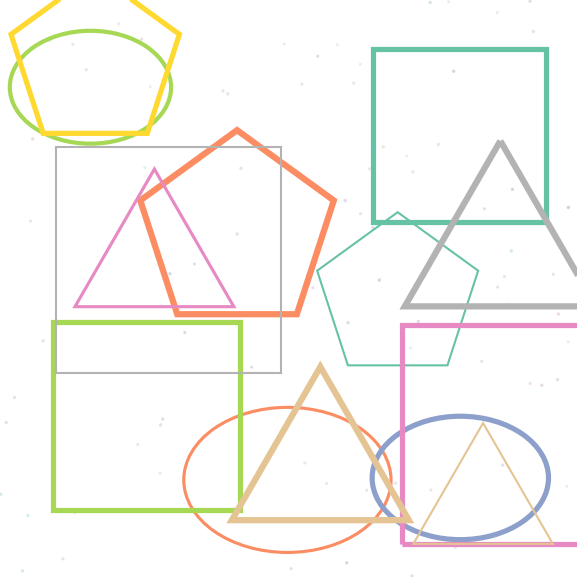[{"shape": "square", "thickness": 2.5, "radius": 0.75, "center": [0.796, 0.764]}, {"shape": "pentagon", "thickness": 1, "radius": 0.73, "center": [0.689, 0.485]}, {"shape": "oval", "thickness": 1.5, "radius": 0.9, "center": [0.498, 0.168]}, {"shape": "pentagon", "thickness": 3, "radius": 0.88, "center": [0.41, 0.598]}, {"shape": "oval", "thickness": 2.5, "radius": 0.76, "center": [0.797, 0.172]}, {"shape": "triangle", "thickness": 1.5, "radius": 0.79, "center": [0.267, 0.548]}, {"shape": "square", "thickness": 2.5, "radius": 0.95, "center": [0.885, 0.247]}, {"shape": "oval", "thickness": 2, "radius": 0.7, "center": [0.157, 0.848]}, {"shape": "square", "thickness": 2.5, "radius": 0.81, "center": [0.253, 0.278]}, {"shape": "pentagon", "thickness": 2.5, "radius": 0.77, "center": [0.165, 0.892]}, {"shape": "triangle", "thickness": 1, "radius": 0.7, "center": [0.837, 0.127]}, {"shape": "triangle", "thickness": 3, "radius": 0.89, "center": [0.555, 0.187]}, {"shape": "square", "thickness": 1, "radius": 0.98, "center": [0.292, 0.549]}, {"shape": "triangle", "thickness": 3, "radius": 0.96, "center": [0.866, 0.564]}]